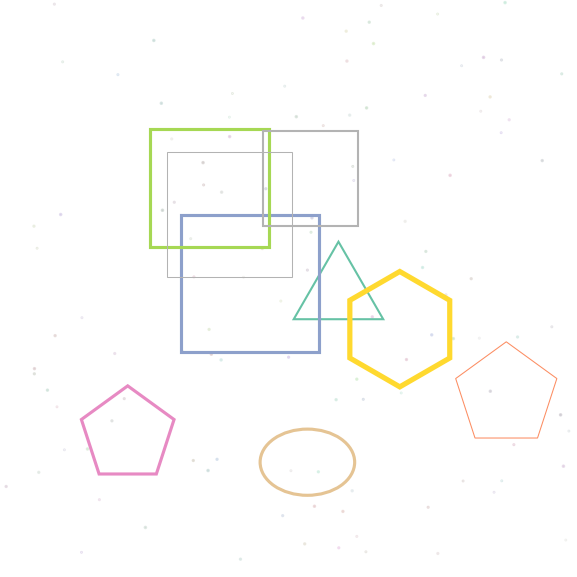[{"shape": "triangle", "thickness": 1, "radius": 0.45, "center": [0.586, 0.491]}, {"shape": "pentagon", "thickness": 0.5, "radius": 0.46, "center": [0.877, 0.315]}, {"shape": "square", "thickness": 1.5, "radius": 0.59, "center": [0.433, 0.509]}, {"shape": "pentagon", "thickness": 1.5, "radius": 0.42, "center": [0.221, 0.247]}, {"shape": "square", "thickness": 1.5, "radius": 0.51, "center": [0.363, 0.674]}, {"shape": "hexagon", "thickness": 2.5, "radius": 0.5, "center": [0.692, 0.429]}, {"shape": "oval", "thickness": 1.5, "radius": 0.41, "center": [0.532, 0.199]}, {"shape": "square", "thickness": 0.5, "radius": 0.54, "center": [0.397, 0.628]}, {"shape": "square", "thickness": 1, "radius": 0.41, "center": [0.537, 0.69]}]